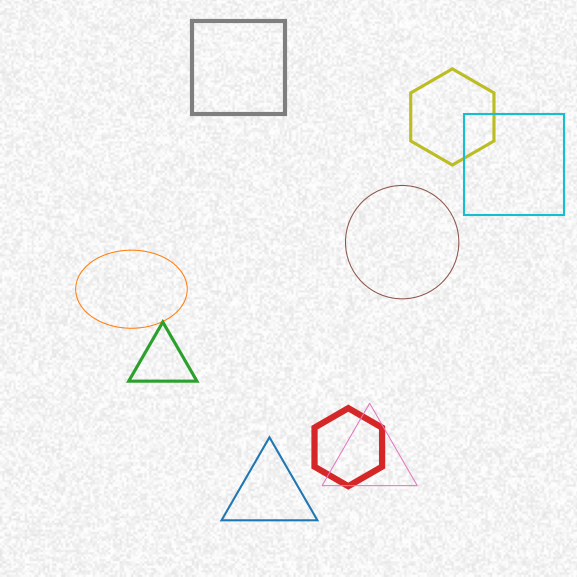[{"shape": "triangle", "thickness": 1, "radius": 0.48, "center": [0.467, 0.146]}, {"shape": "oval", "thickness": 0.5, "radius": 0.48, "center": [0.228, 0.498]}, {"shape": "triangle", "thickness": 1.5, "radius": 0.34, "center": [0.282, 0.373]}, {"shape": "hexagon", "thickness": 3, "radius": 0.34, "center": [0.603, 0.225]}, {"shape": "circle", "thickness": 0.5, "radius": 0.49, "center": [0.696, 0.58]}, {"shape": "triangle", "thickness": 0.5, "radius": 0.48, "center": [0.64, 0.206]}, {"shape": "square", "thickness": 2, "radius": 0.4, "center": [0.412, 0.883]}, {"shape": "hexagon", "thickness": 1.5, "radius": 0.42, "center": [0.783, 0.797]}, {"shape": "square", "thickness": 1, "radius": 0.44, "center": [0.89, 0.714]}]